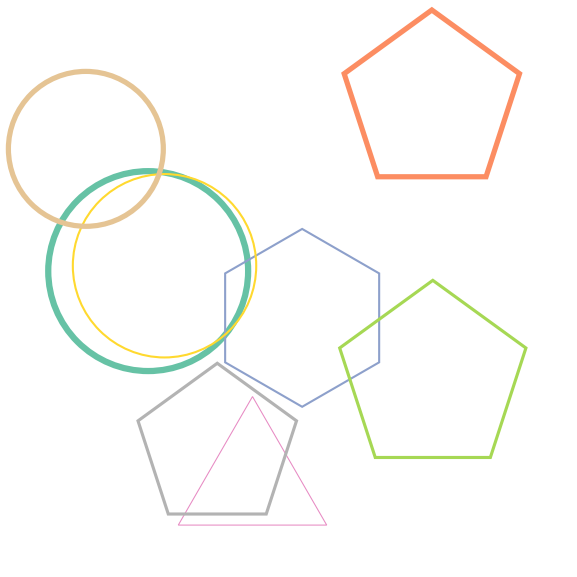[{"shape": "circle", "thickness": 3, "radius": 0.87, "center": [0.257, 0.53]}, {"shape": "pentagon", "thickness": 2.5, "radius": 0.8, "center": [0.748, 0.822]}, {"shape": "hexagon", "thickness": 1, "radius": 0.77, "center": [0.523, 0.449]}, {"shape": "triangle", "thickness": 0.5, "radius": 0.74, "center": [0.437, 0.164]}, {"shape": "pentagon", "thickness": 1.5, "radius": 0.85, "center": [0.749, 0.344]}, {"shape": "circle", "thickness": 1, "radius": 0.79, "center": [0.285, 0.539]}, {"shape": "circle", "thickness": 2.5, "radius": 0.67, "center": [0.149, 0.741]}, {"shape": "pentagon", "thickness": 1.5, "radius": 0.72, "center": [0.376, 0.226]}]